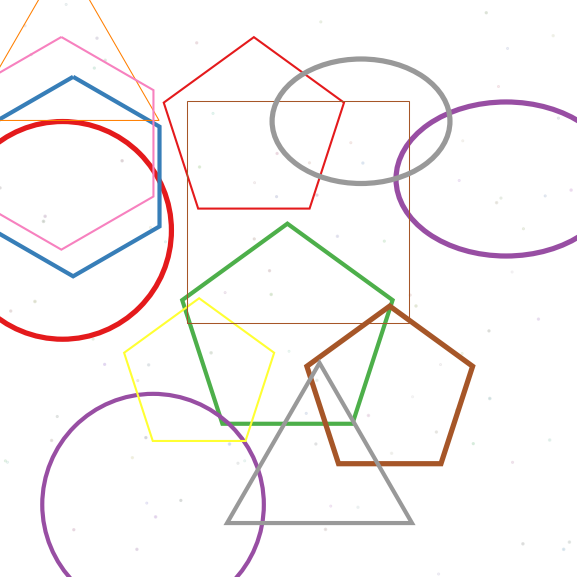[{"shape": "circle", "thickness": 2.5, "radius": 0.94, "center": [0.108, 0.6]}, {"shape": "pentagon", "thickness": 1, "radius": 0.82, "center": [0.44, 0.771]}, {"shape": "hexagon", "thickness": 2, "radius": 0.86, "center": [0.127, 0.693]}, {"shape": "pentagon", "thickness": 2, "radius": 0.96, "center": [0.498, 0.42]}, {"shape": "oval", "thickness": 2.5, "radius": 0.95, "center": [0.876, 0.689]}, {"shape": "circle", "thickness": 2, "radius": 0.96, "center": [0.265, 0.125]}, {"shape": "triangle", "thickness": 0.5, "radius": 0.95, "center": [0.111, 0.886]}, {"shape": "pentagon", "thickness": 1, "radius": 0.68, "center": [0.345, 0.346]}, {"shape": "square", "thickness": 0.5, "radius": 0.96, "center": [0.516, 0.632]}, {"shape": "pentagon", "thickness": 2.5, "radius": 0.75, "center": [0.675, 0.318]}, {"shape": "hexagon", "thickness": 1, "radius": 0.92, "center": [0.106, 0.751]}, {"shape": "triangle", "thickness": 2, "radius": 0.92, "center": [0.553, 0.186]}, {"shape": "oval", "thickness": 2.5, "radius": 0.77, "center": [0.625, 0.789]}]